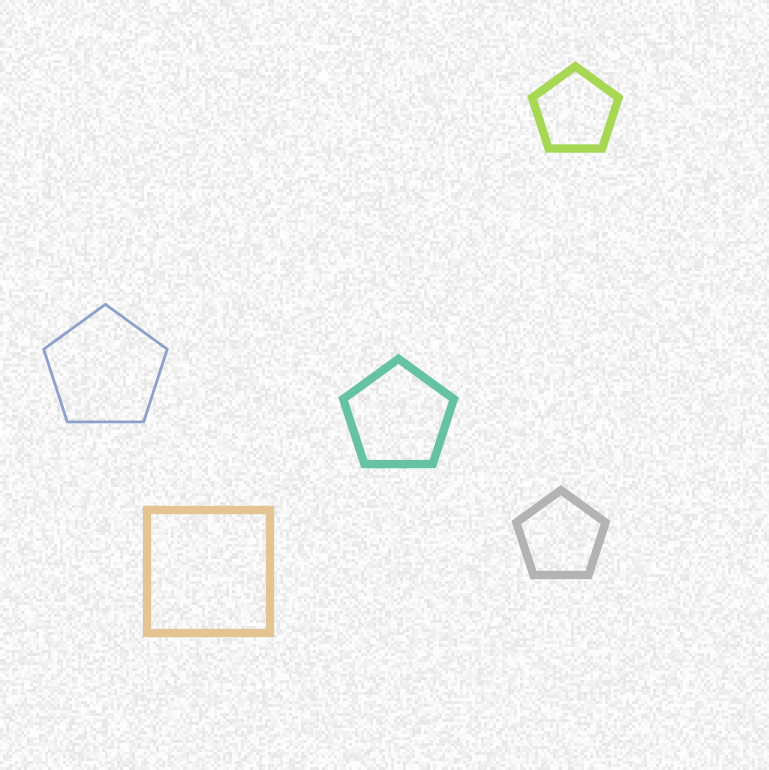[{"shape": "pentagon", "thickness": 3, "radius": 0.38, "center": [0.518, 0.458]}, {"shape": "pentagon", "thickness": 1, "radius": 0.42, "center": [0.137, 0.52]}, {"shape": "pentagon", "thickness": 3, "radius": 0.3, "center": [0.747, 0.855]}, {"shape": "square", "thickness": 3, "radius": 0.4, "center": [0.271, 0.258]}, {"shape": "pentagon", "thickness": 3, "radius": 0.3, "center": [0.729, 0.303]}]